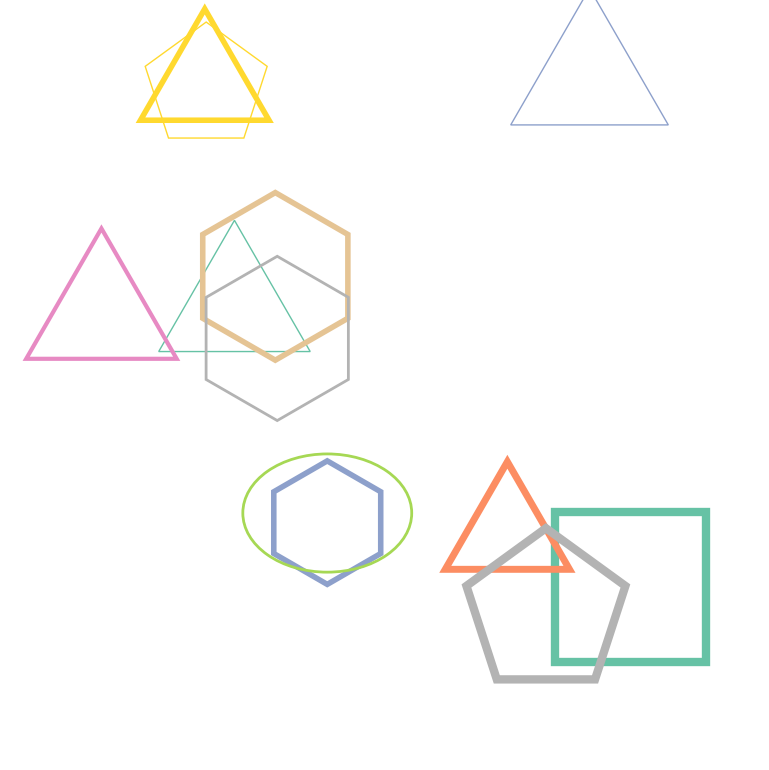[{"shape": "square", "thickness": 3, "radius": 0.49, "center": [0.819, 0.238]}, {"shape": "triangle", "thickness": 0.5, "radius": 0.57, "center": [0.304, 0.6]}, {"shape": "triangle", "thickness": 2.5, "radius": 0.47, "center": [0.659, 0.307]}, {"shape": "triangle", "thickness": 0.5, "radius": 0.59, "center": [0.766, 0.897]}, {"shape": "hexagon", "thickness": 2, "radius": 0.4, "center": [0.425, 0.321]}, {"shape": "triangle", "thickness": 1.5, "radius": 0.56, "center": [0.132, 0.59]}, {"shape": "oval", "thickness": 1, "radius": 0.55, "center": [0.425, 0.334]}, {"shape": "triangle", "thickness": 2, "radius": 0.48, "center": [0.266, 0.892]}, {"shape": "pentagon", "thickness": 0.5, "radius": 0.42, "center": [0.268, 0.888]}, {"shape": "hexagon", "thickness": 2, "radius": 0.54, "center": [0.358, 0.641]}, {"shape": "hexagon", "thickness": 1, "radius": 0.53, "center": [0.36, 0.56]}, {"shape": "pentagon", "thickness": 3, "radius": 0.54, "center": [0.709, 0.205]}]